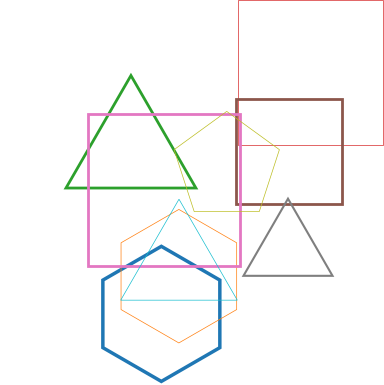[{"shape": "hexagon", "thickness": 2.5, "radius": 0.88, "center": [0.419, 0.185]}, {"shape": "hexagon", "thickness": 0.5, "radius": 0.87, "center": [0.465, 0.283]}, {"shape": "triangle", "thickness": 2, "radius": 0.97, "center": [0.34, 0.609]}, {"shape": "square", "thickness": 0.5, "radius": 0.94, "center": [0.807, 0.811]}, {"shape": "square", "thickness": 2, "radius": 0.68, "center": [0.751, 0.607]}, {"shape": "square", "thickness": 2, "radius": 0.99, "center": [0.425, 0.506]}, {"shape": "triangle", "thickness": 1.5, "radius": 0.67, "center": [0.748, 0.35]}, {"shape": "pentagon", "thickness": 0.5, "radius": 0.72, "center": [0.589, 0.567]}, {"shape": "triangle", "thickness": 0.5, "radius": 0.87, "center": [0.465, 0.308]}]